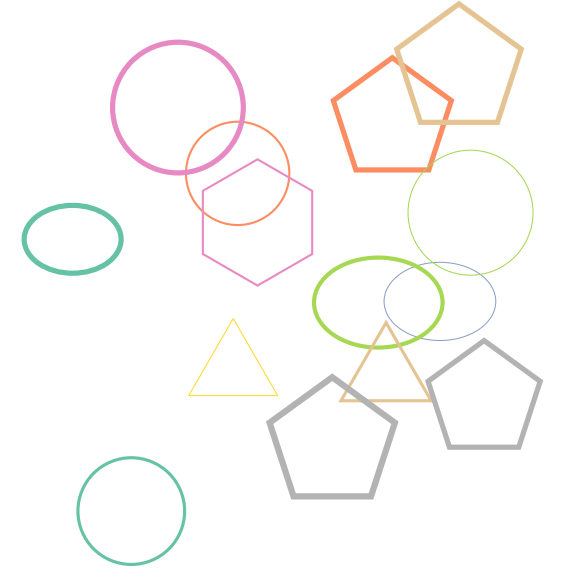[{"shape": "circle", "thickness": 1.5, "radius": 0.46, "center": [0.227, 0.114]}, {"shape": "oval", "thickness": 2.5, "radius": 0.42, "center": [0.126, 0.585]}, {"shape": "pentagon", "thickness": 2.5, "radius": 0.54, "center": [0.679, 0.792]}, {"shape": "circle", "thickness": 1, "radius": 0.45, "center": [0.412, 0.699]}, {"shape": "oval", "thickness": 0.5, "radius": 0.48, "center": [0.762, 0.477]}, {"shape": "hexagon", "thickness": 1, "radius": 0.55, "center": [0.446, 0.614]}, {"shape": "circle", "thickness": 2.5, "radius": 0.57, "center": [0.308, 0.813]}, {"shape": "oval", "thickness": 2, "radius": 0.56, "center": [0.655, 0.475]}, {"shape": "circle", "thickness": 0.5, "radius": 0.54, "center": [0.815, 0.631]}, {"shape": "triangle", "thickness": 0.5, "radius": 0.44, "center": [0.404, 0.359]}, {"shape": "pentagon", "thickness": 2.5, "radius": 0.57, "center": [0.795, 0.879]}, {"shape": "triangle", "thickness": 1.5, "radius": 0.45, "center": [0.669, 0.35]}, {"shape": "pentagon", "thickness": 2.5, "radius": 0.51, "center": [0.838, 0.307]}, {"shape": "pentagon", "thickness": 3, "radius": 0.57, "center": [0.575, 0.232]}]